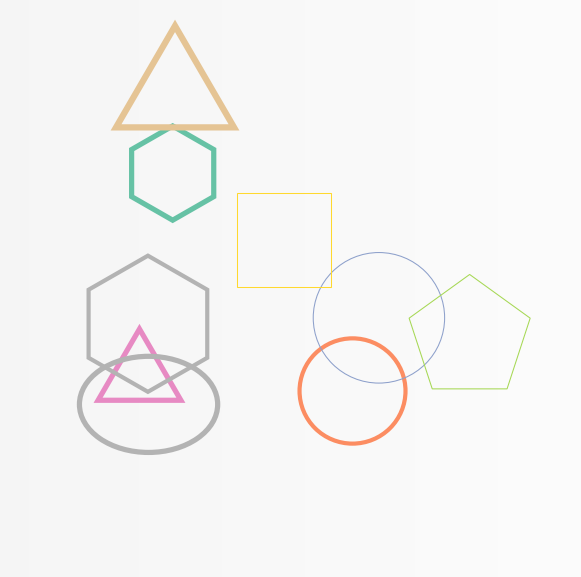[{"shape": "hexagon", "thickness": 2.5, "radius": 0.41, "center": [0.297, 0.699]}, {"shape": "circle", "thickness": 2, "radius": 0.46, "center": [0.606, 0.322]}, {"shape": "circle", "thickness": 0.5, "radius": 0.57, "center": [0.652, 0.449]}, {"shape": "triangle", "thickness": 2.5, "radius": 0.41, "center": [0.24, 0.347]}, {"shape": "pentagon", "thickness": 0.5, "radius": 0.55, "center": [0.808, 0.414]}, {"shape": "square", "thickness": 0.5, "radius": 0.4, "center": [0.488, 0.583]}, {"shape": "triangle", "thickness": 3, "radius": 0.59, "center": [0.301, 0.837]}, {"shape": "oval", "thickness": 2.5, "radius": 0.59, "center": [0.256, 0.299]}, {"shape": "hexagon", "thickness": 2, "radius": 0.59, "center": [0.255, 0.439]}]